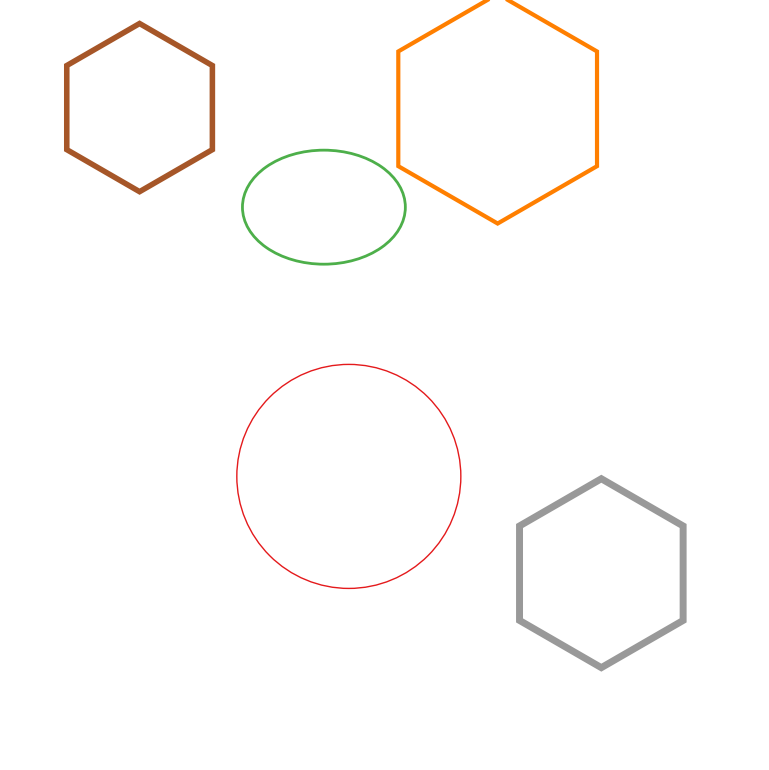[{"shape": "circle", "thickness": 0.5, "radius": 0.73, "center": [0.453, 0.381]}, {"shape": "oval", "thickness": 1, "radius": 0.53, "center": [0.421, 0.731]}, {"shape": "hexagon", "thickness": 1.5, "radius": 0.74, "center": [0.646, 0.859]}, {"shape": "hexagon", "thickness": 2, "radius": 0.55, "center": [0.181, 0.86]}, {"shape": "hexagon", "thickness": 2.5, "radius": 0.61, "center": [0.781, 0.256]}]